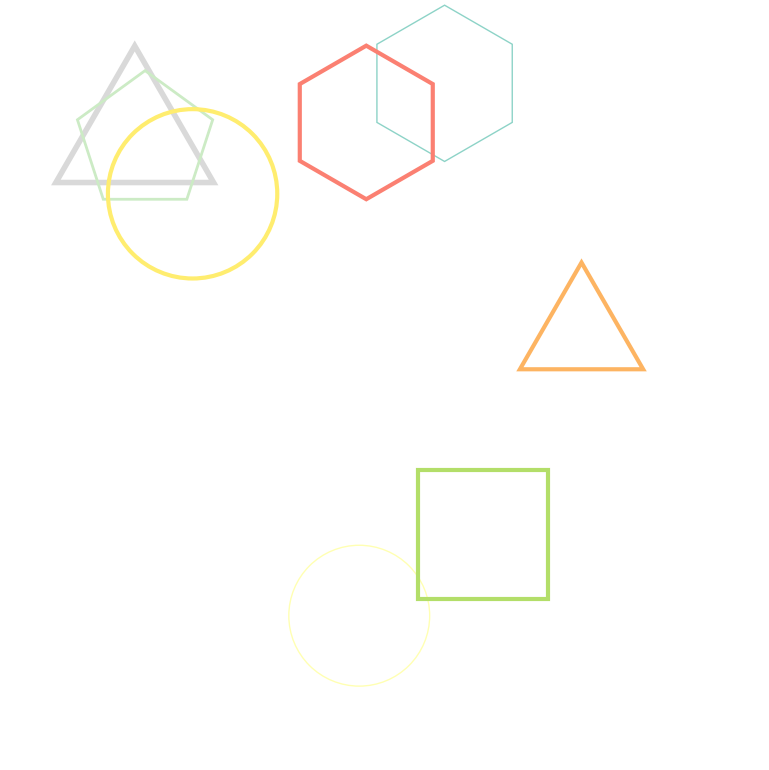[{"shape": "hexagon", "thickness": 0.5, "radius": 0.51, "center": [0.577, 0.892]}, {"shape": "circle", "thickness": 0.5, "radius": 0.46, "center": [0.467, 0.2]}, {"shape": "hexagon", "thickness": 1.5, "radius": 0.5, "center": [0.476, 0.841]}, {"shape": "triangle", "thickness": 1.5, "radius": 0.46, "center": [0.755, 0.567]}, {"shape": "square", "thickness": 1.5, "radius": 0.42, "center": [0.628, 0.306]}, {"shape": "triangle", "thickness": 2, "radius": 0.59, "center": [0.175, 0.822]}, {"shape": "pentagon", "thickness": 1, "radius": 0.46, "center": [0.188, 0.816]}, {"shape": "circle", "thickness": 1.5, "radius": 0.55, "center": [0.25, 0.748]}]